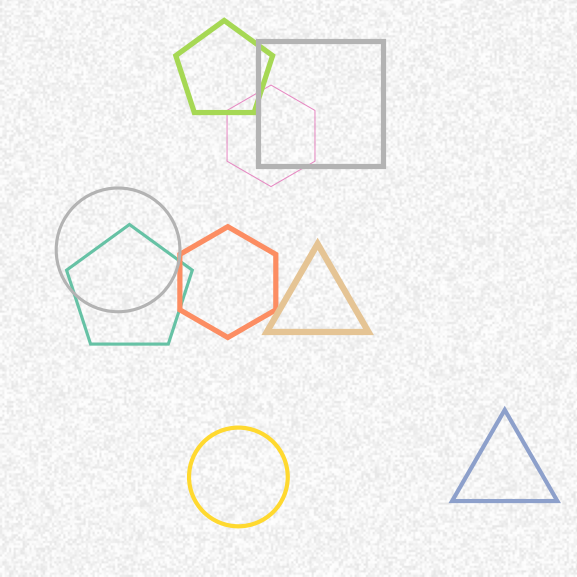[{"shape": "pentagon", "thickness": 1.5, "radius": 0.57, "center": [0.224, 0.496]}, {"shape": "hexagon", "thickness": 2.5, "radius": 0.48, "center": [0.395, 0.511]}, {"shape": "triangle", "thickness": 2, "radius": 0.53, "center": [0.874, 0.184]}, {"shape": "hexagon", "thickness": 0.5, "radius": 0.44, "center": [0.469, 0.764]}, {"shape": "pentagon", "thickness": 2.5, "radius": 0.44, "center": [0.388, 0.876]}, {"shape": "circle", "thickness": 2, "radius": 0.43, "center": [0.413, 0.173]}, {"shape": "triangle", "thickness": 3, "radius": 0.51, "center": [0.55, 0.475]}, {"shape": "circle", "thickness": 1.5, "radius": 0.54, "center": [0.204, 0.566]}, {"shape": "square", "thickness": 2.5, "radius": 0.54, "center": [0.555, 0.82]}]